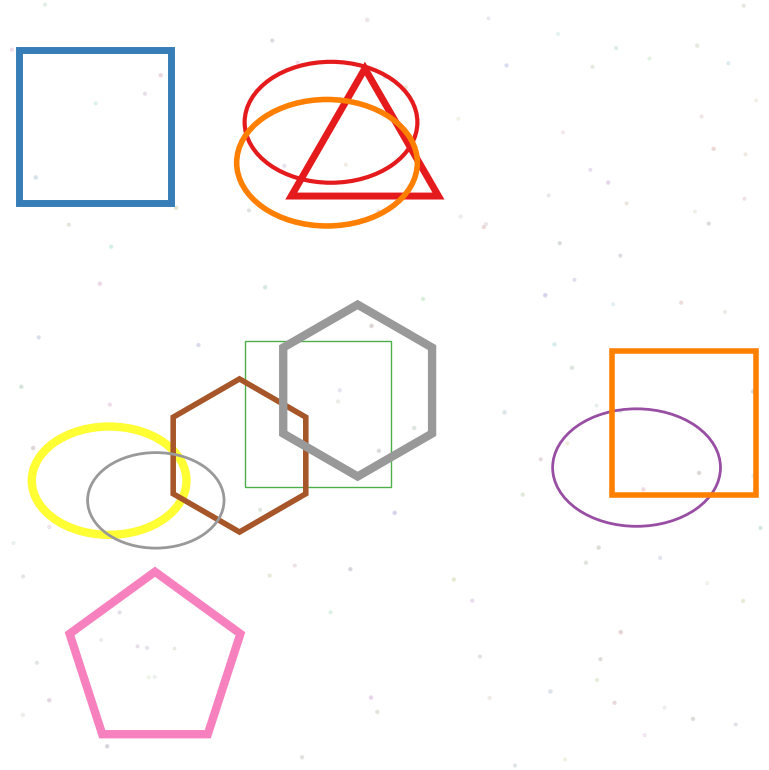[{"shape": "oval", "thickness": 1.5, "radius": 0.56, "center": [0.43, 0.841]}, {"shape": "triangle", "thickness": 2.5, "radius": 0.55, "center": [0.474, 0.801]}, {"shape": "square", "thickness": 2.5, "radius": 0.5, "center": [0.123, 0.836]}, {"shape": "square", "thickness": 0.5, "radius": 0.47, "center": [0.413, 0.463]}, {"shape": "oval", "thickness": 1, "radius": 0.54, "center": [0.827, 0.393]}, {"shape": "square", "thickness": 2, "radius": 0.47, "center": [0.888, 0.451]}, {"shape": "oval", "thickness": 2, "radius": 0.59, "center": [0.425, 0.789]}, {"shape": "oval", "thickness": 3, "radius": 0.5, "center": [0.142, 0.376]}, {"shape": "hexagon", "thickness": 2, "radius": 0.5, "center": [0.311, 0.408]}, {"shape": "pentagon", "thickness": 3, "radius": 0.58, "center": [0.201, 0.141]}, {"shape": "hexagon", "thickness": 3, "radius": 0.56, "center": [0.464, 0.493]}, {"shape": "oval", "thickness": 1, "radius": 0.44, "center": [0.202, 0.35]}]